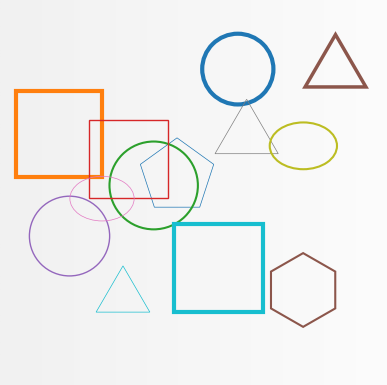[{"shape": "circle", "thickness": 3, "radius": 0.46, "center": [0.614, 0.821]}, {"shape": "pentagon", "thickness": 0.5, "radius": 0.5, "center": [0.457, 0.542]}, {"shape": "square", "thickness": 3, "radius": 0.56, "center": [0.152, 0.653]}, {"shape": "circle", "thickness": 1.5, "radius": 0.57, "center": [0.397, 0.518]}, {"shape": "square", "thickness": 1, "radius": 0.51, "center": [0.331, 0.587]}, {"shape": "circle", "thickness": 1, "radius": 0.52, "center": [0.179, 0.387]}, {"shape": "hexagon", "thickness": 1.5, "radius": 0.48, "center": [0.782, 0.247]}, {"shape": "triangle", "thickness": 2.5, "radius": 0.45, "center": [0.866, 0.819]}, {"shape": "oval", "thickness": 0.5, "radius": 0.41, "center": [0.263, 0.484]}, {"shape": "triangle", "thickness": 0.5, "radius": 0.47, "center": [0.636, 0.648]}, {"shape": "oval", "thickness": 1.5, "radius": 0.43, "center": [0.783, 0.621]}, {"shape": "triangle", "thickness": 0.5, "radius": 0.4, "center": [0.317, 0.229]}, {"shape": "square", "thickness": 3, "radius": 0.57, "center": [0.564, 0.304]}]